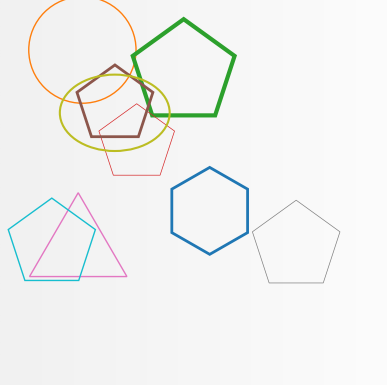[{"shape": "hexagon", "thickness": 2, "radius": 0.56, "center": [0.541, 0.452]}, {"shape": "circle", "thickness": 1, "radius": 0.69, "center": [0.213, 0.87]}, {"shape": "pentagon", "thickness": 3, "radius": 0.69, "center": [0.474, 0.812]}, {"shape": "pentagon", "thickness": 0.5, "radius": 0.51, "center": [0.353, 0.628]}, {"shape": "pentagon", "thickness": 2, "radius": 0.52, "center": [0.297, 0.728]}, {"shape": "triangle", "thickness": 1, "radius": 0.73, "center": [0.202, 0.354]}, {"shape": "pentagon", "thickness": 0.5, "radius": 0.59, "center": [0.764, 0.361]}, {"shape": "oval", "thickness": 1.5, "radius": 0.71, "center": [0.296, 0.707]}, {"shape": "pentagon", "thickness": 1, "radius": 0.59, "center": [0.134, 0.367]}]